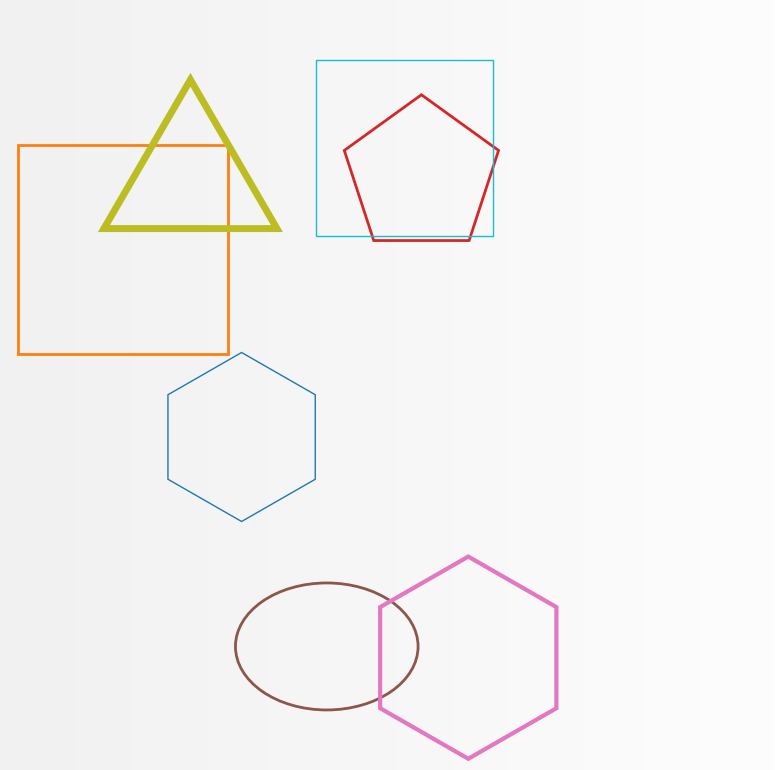[{"shape": "hexagon", "thickness": 0.5, "radius": 0.55, "center": [0.312, 0.432]}, {"shape": "square", "thickness": 1, "radius": 0.68, "center": [0.159, 0.676]}, {"shape": "pentagon", "thickness": 1, "radius": 0.52, "center": [0.544, 0.772]}, {"shape": "oval", "thickness": 1, "radius": 0.59, "center": [0.422, 0.16]}, {"shape": "hexagon", "thickness": 1.5, "radius": 0.66, "center": [0.604, 0.146]}, {"shape": "triangle", "thickness": 2.5, "radius": 0.64, "center": [0.246, 0.768]}, {"shape": "square", "thickness": 0.5, "radius": 0.57, "center": [0.521, 0.808]}]